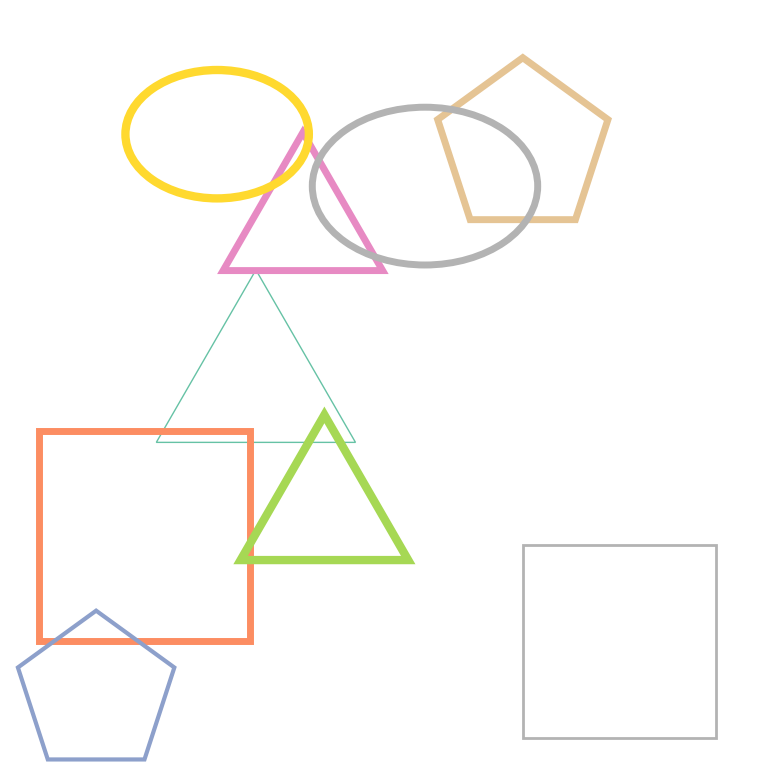[{"shape": "triangle", "thickness": 0.5, "radius": 0.75, "center": [0.332, 0.5]}, {"shape": "square", "thickness": 2.5, "radius": 0.68, "center": [0.187, 0.304]}, {"shape": "pentagon", "thickness": 1.5, "radius": 0.53, "center": [0.125, 0.1]}, {"shape": "triangle", "thickness": 2.5, "radius": 0.6, "center": [0.393, 0.708]}, {"shape": "triangle", "thickness": 3, "radius": 0.63, "center": [0.421, 0.335]}, {"shape": "oval", "thickness": 3, "radius": 0.6, "center": [0.282, 0.826]}, {"shape": "pentagon", "thickness": 2.5, "radius": 0.58, "center": [0.679, 0.809]}, {"shape": "oval", "thickness": 2.5, "radius": 0.73, "center": [0.552, 0.758]}, {"shape": "square", "thickness": 1, "radius": 0.62, "center": [0.805, 0.167]}]